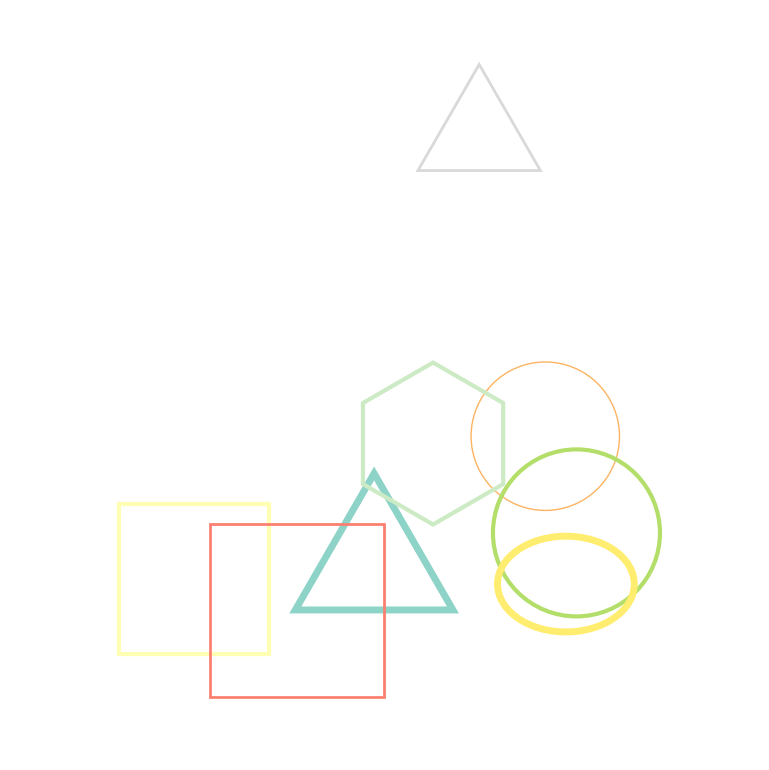[{"shape": "triangle", "thickness": 2.5, "radius": 0.59, "center": [0.486, 0.267]}, {"shape": "square", "thickness": 1.5, "radius": 0.49, "center": [0.252, 0.248]}, {"shape": "square", "thickness": 1, "radius": 0.56, "center": [0.386, 0.207]}, {"shape": "circle", "thickness": 0.5, "radius": 0.48, "center": [0.708, 0.434]}, {"shape": "circle", "thickness": 1.5, "radius": 0.54, "center": [0.749, 0.308]}, {"shape": "triangle", "thickness": 1, "radius": 0.46, "center": [0.622, 0.824]}, {"shape": "hexagon", "thickness": 1.5, "radius": 0.53, "center": [0.562, 0.424]}, {"shape": "oval", "thickness": 2.5, "radius": 0.44, "center": [0.735, 0.241]}]